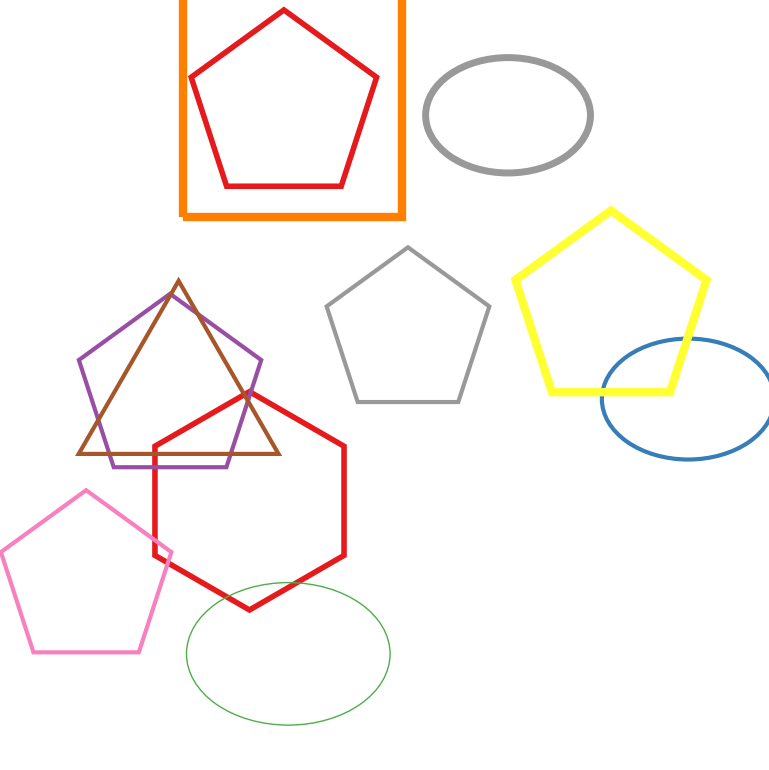[{"shape": "pentagon", "thickness": 2, "radius": 0.63, "center": [0.369, 0.861]}, {"shape": "hexagon", "thickness": 2, "radius": 0.71, "center": [0.324, 0.35]}, {"shape": "oval", "thickness": 1.5, "radius": 0.56, "center": [0.894, 0.482]}, {"shape": "oval", "thickness": 0.5, "radius": 0.66, "center": [0.374, 0.151]}, {"shape": "pentagon", "thickness": 1.5, "radius": 0.62, "center": [0.221, 0.494]}, {"shape": "square", "thickness": 3, "radius": 0.71, "center": [0.38, 0.861]}, {"shape": "pentagon", "thickness": 3, "radius": 0.65, "center": [0.793, 0.596]}, {"shape": "triangle", "thickness": 1.5, "radius": 0.75, "center": [0.232, 0.485]}, {"shape": "pentagon", "thickness": 1.5, "radius": 0.58, "center": [0.112, 0.247]}, {"shape": "oval", "thickness": 2.5, "radius": 0.54, "center": [0.66, 0.85]}, {"shape": "pentagon", "thickness": 1.5, "radius": 0.56, "center": [0.53, 0.568]}]